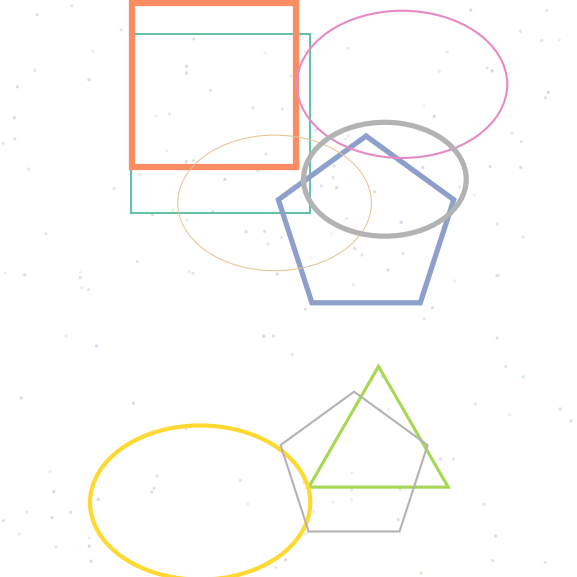[{"shape": "square", "thickness": 1, "radius": 0.77, "center": [0.381, 0.786]}, {"shape": "square", "thickness": 3, "radius": 0.71, "center": [0.37, 0.852]}, {"shape": "pentagon", "thickness": 2.5, "radius": 0.8, "center": [0.634, 0.604]}, {"shape": "oval", "thickness": 1, "radius": 0.91, "center": [0.696, 0.853]}, {"shape": "triangle", "thickness": 1.5, "radius": 0.7, "center": [0.655, 0.225]}, {"shape": "oval", "thickness": 2, "radius": 0.95, "center": [0.347, 0.129]}, {"shape": "oval", "thickness": 0.5, "radius": 0.84, "center": [0.475, 0.648]}, {"shape": "pentagon", "thickness": 1, "radius": 0.67, "center": [0.613, 0.187]}, {"shape": "oval", "thickness": 2.5, "radius": 0.7, "center": [0.666, 0.689]}]